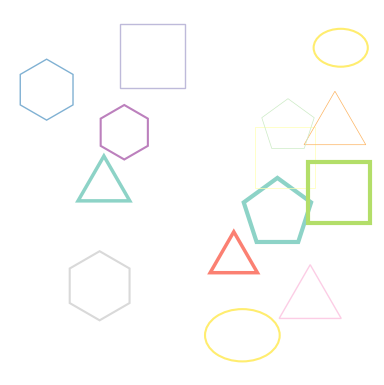[{"shape": "pentagon", "thickness": 3, "radius": 0.46, "center": [0.721, 0.446]}, {"shape": "triangle", "thickness": 2.5, "radius": 0.39, "center": [0.27, 0.517]}, {"shape": "square", "thickness": 0.5, "radius": 0.39, "center": [0.74, 0.591]}, {"shape": "square", "thickness": 1, "radius": 0.42, "center": [0.397, 0.854]}, {"shape": "triangle", "thickness": 2.5, "radius": 0.35, "center": [0.607, 0.327]}, {"shape": "hexagon", "thickness": 1, "radius": 0.4, "center": [0.121, 0.767]}, {"shape": "triangle", "thickness": 0.5, "radius": 0.46, "center": [0.87, 0.67]}, {"shape": "square", "thickness": 3, "radius": 0.4, "center": [0.88, 0.5]}, {"shape": "triangle", "thickness": 1, "radius": 0.47, "center": [0.806, 0.219]}, {"shape": "hexagon", "thickness": 1.5, "radius": 0.45, "center": [0.259, 0.258]}, {"shape": "hexagon", "thickness": 1.5, "radius": 0.35, "center": [0.323, 0.657]}, {"shape": "pentagon", "thickness": 0.5, "radius": 0.36, "center": [0.748, 0.672]}, {"shape": "oval", "thickness": 1.5, "radius": 0.48, "center": [0.63, 0.129]}, {"shape": "oval", "thickness": 1.5, "radius": 0.35, "center": [0.885, 0.876]}]